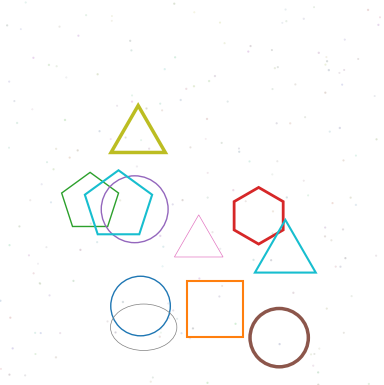[{"shape": "circle", "thickness": 1, "radius": 0.39, "center": [0.365, 0.205]}, {"shape": "square", "thickness": 1.5, "radius": 0.36, "center": [0.56, 0.198]}, {"shape": "pentagon", "thickness": 1, "radius": 0.39, "center": [0.234, 0.475]}, {"shape": "hexagon", "thickness": 2, "radius": 0.37, "center": [0.672, 0.44]}, {"shape": "circle", "thickness": 1, "radius": 0.43, "center": [0.35, 0.457]}, {"shape": "circle", "thickness": 2.5, "radius": 0.38, "center": [0.725, 0.123]}, {"shape": "triangle", "thickness": 0.5, "radius": 0.37, "center": [0.516, 0.369]}, {"shape": "oval", "thickness": 0.5, "radius": 0.43, "center": [0.373, 0.15]}, {"shape": "triangle", "thickness": 2.5, "radius": 0.41, "center": [0.359, 0.645]}, {"shape": "triangle", "thickness": 1.5, "radius": 0.46, "center": [0.741, 0.338]}, {"shape": "pentagon", "thickness": 1.5, "radius": 0.46, "center": [0.308, 0.466]}]